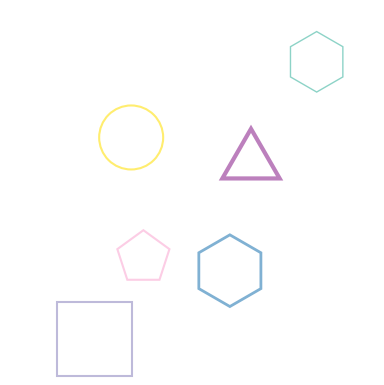[{"shape": "hexagon", "thickness": 1, "radius": 0.39, "center": [0.823, 0.839]}, {"shape": "square", "thickness": 1.5, "radius": 0.48, "center": [0.246, 0.119]}, {"shape": "hexagon", "thickness": 2, "radius": 0.47, "center": [0.597, 0.297]}, {"shape": "pentagon", "thickness": 1.5, "radius": 0.36, "center": [0.372, 0.331]}, {"shape": "triangle", "thickness": 3, "radius": 0.43, "center": [0.652, 0.579]}, {"shape": "circle", "thickness": 1.5, "radius": 0.42, "center": [0.341, 0.643]}]